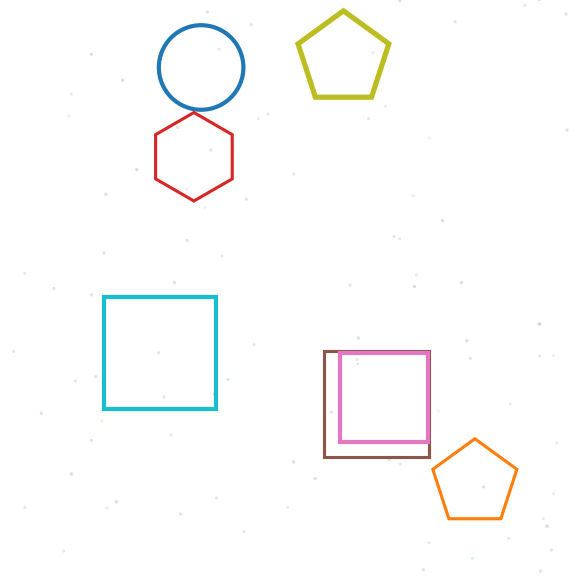[{"shape": "circle", "thickness": 2, "radius": 0.37, "center": [0.348, 0.882]}, {"shape": "pentagon", "thickness": 1.5, "radius": 0.38, "center": [0.822, 0.163]}, {"shape": "hexagon", "thickness": 1.5, "radius": 0.38, "center": [0.336, 0.728]}, {"shape": "square", "thickness": 1.5, "radius": 0.46, "center": [0.652, 0.3]}, {"shape": "square", "thickness": 2, "radius": 0.38, "center": [0.665, 0.311]}, {"shape": "pentagon", "thickness": 2.5, "radius": 0.41, "center": [0.595, 0.898]}, {"shape": "square", "thickness": 2, "radius": 0.48, "center": [0.277, 0.388]}]